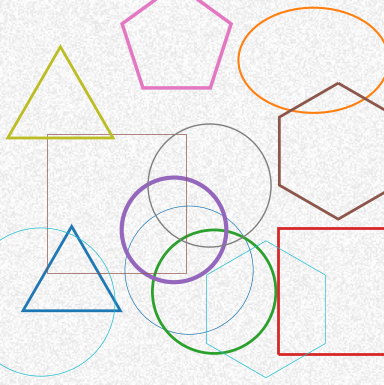[{"shape": "triangle", "thickness": 2, "radius": 0.73, "center": [0.186, 0.266]}, {"shape": "circle", "thickness": 0.5, "radius": 0.83, "center": [0.491, 0.298]}, {"shape": "oval", "thickness": 1.5, "radius": 0.98, "center": [0.814, 0.843]}, {"shape": "circle", "thickness": 2, "radius": 0.8, "center": [0.556, 0.242]}, {"shape": "square", "thickness": 2, "radius": 0.82, "center": [0.888, 0.244]}, {"shape": "circle", "thickness": 3, "radius": 0.68, "center": [0.452, 0.403]}, {"shape": "square", "thickness": 0.5, "radius": 0.9, "center": [0.303, 0.471]}, {"shape": "hexagon", "thickness": 2, "radius": 0.88, "center": [0.879, 0.607]}, {"shape": "pentagon", "thickness": 2.5, "radius": 0.74, "center": [0.459, 0.892]}, {"shape": "circle", "thickness": 1, "radius": 0.8, "center": [0.544, 0.518]}, {"shape": "triangle", "thickness": 2, "radius": 0.79, "center": [0.157, 0.721]}, {"shape": "circle", "thickness": 0.5, "radius": 0.96, "center": [0.106, 0.215]}, {"shape": "hexagon", "thickness": 0.5, "radius": 0.89, "center": [0.691, 0.197]}]